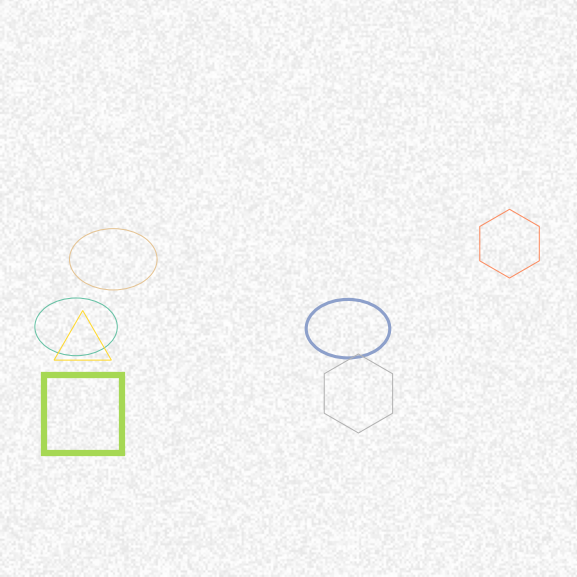[{"shape": "oval", "thickness": 0.5, "radius": 0.36, "center": [0.132, 0.433]}, {"shape": "hexagon", "thickness": 0.5, "radius": 0.3, "center": [0.882, 0.577]}, {"shape": "oval", "thickness": 1.5, "radius": 0.36, "center": [0.603, 0.43]}, {"shape": "square", "thickness": 3, "radius": 0.34, "center": [0.143, 0.282]}, {"shape": "triangle", "thickness": 0.5, "radius": 0.29, "center": [0.143, 0.404]}, {"shape": "oval", "thickness": 0.5, "radius": 0.38, "center": [0.196, 0.55]}, {"shape": "hexagon", "thickness": 0.5, "radius": 0.34, "center": [0.621, 0.318]}]